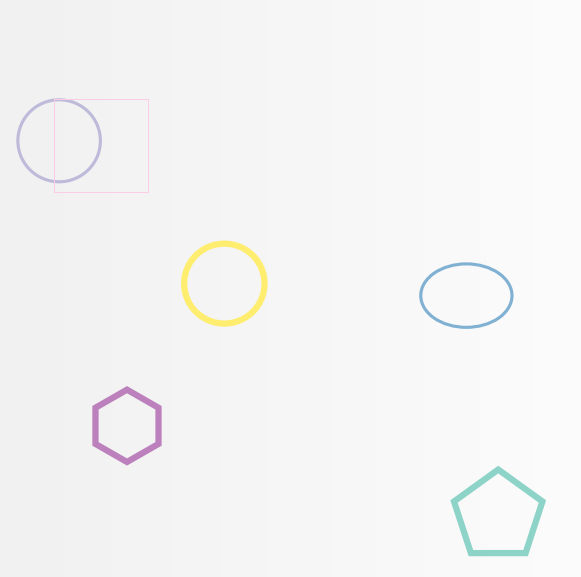[{"shape": "pentagon", "thickness": 3, "radius": 0.4, "center": [0.857, 0.106]}, {"shape": "circle", "thickness": 1.5, "radius": 0.35, "center": [0.102, 0.755]}, {"shape": "oval", "thickness": 1.5, "radius": 0.39, "center": [0.802, 0.487]}, {"shape": "square", "thickness": 0.5, "radius": 0.4, "center": [0.174, 0.748]}, {"shape": "hexagon", "thickness": 3, "radius": 0.31, "center": [0.218, 0.262]}, {"shape": "circle", "thickness": 3, "radius": 0.35, "center": [0.386, 0.508]}]